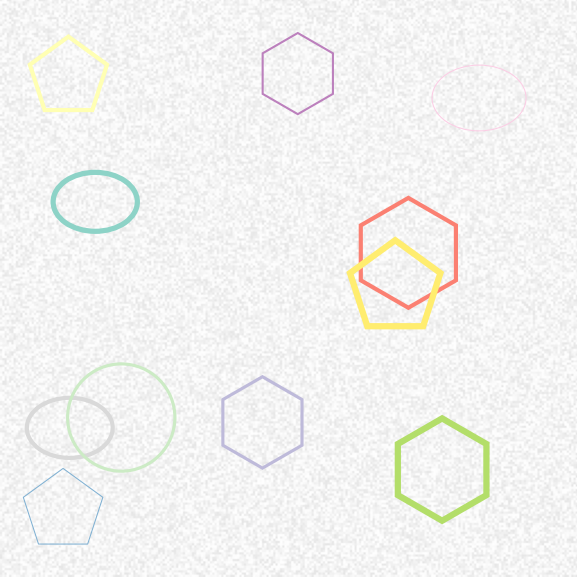[{"shape": "oval", "thickness": 2.5, "radius": 0.36, "center": [0.165, 0.65]}, {"shape": "pentagon", "thickness": 2, "radius": 0.35, "center": [0.119, 0.865]}, {"shape": "hexagon", "thickness": 1.5, "radius": 0.4, "center": [0.454, 0.268]}, {"shape": "hexagon", "thickness": 2, "radius": 0.48, "center": [0.707, 0.561]}, {"shape": "pentagon", "thickness": 0.5, "radius": 0.36, "center": [0.109, 0.116]}, {"shape": "hexagon", "thickness": 3, "radius": 0.44, "center": [0.766, 0.186]}, {"shape": "oval", "thickness": 0.5, "radius": 0.41, "center": [0.83, 0.829]}, {"shape": "oval", "thickness": 2, "radius": 0.37, "center": [0.121, 0.258]}, {"shape": "hexagon", "thickness": 1, "radius": 0.35, "center": [0.516, 0.872]}, {"shape": "circle", "thickness": 1.5, "radius": 0.46, "center": [0.21, 0.276]}, {"shape": "pentagon", "thickness": 3, "radius": 0.41, "center": [0.684, 0.501]}]